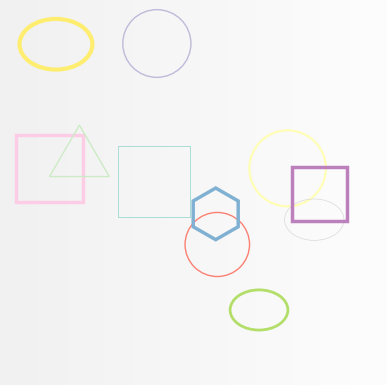[{"shape": "square", "thickness": 0.5, "radius": 0.46, "center": [0.398, 0.528]}, {"shape": "circle", "thickness": 1.5, "radius": 0.49, "center": [0.742, 0.563]}, {"shape": "circle", "thickness": 1, "radius": 0.44, "center": [0.405, 0.887]}, {"shape": "circle", "thickness": 1, "radius": 0.42, "center": [0.561, 0.365]}, {"shape": "hexagon", "thickness": 2.5, "radius": 0.34, "center": [0.557, 0.445]}, {"shape": "oval", "thickness": 2, "radius": 0.37, "center": [0.668, 0.195]}, {"shape": "square", "thickness": 2.5, "radius": 0.44, "center": [0.128, 0.563]}, {"shape": "oval", "thickness": 0.5, "radius": 0.38, "center": [0.811, 0.429]}, {"shape": "square", "thickness": 2.5, "radius": 0.35, "center": [0.824, 0.496]}, {"shape": "triangle", "thickness": 1, "radius": 0.45, "center": [0.205, 0.586]}, {"shape": "oval", "thickness": 3, "radius": 0.47, "center": [0.144, 0.885]}]